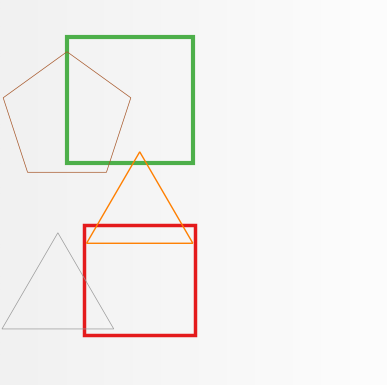[{"shape": "square", "thickness": 2.5, "radius": 0.71, "center": [0.36, 0.273]}, {"shape": "square", "thickness": 3, "radius": 0.82, "center": [0.335, 0.741]}, {"shape": "triangle", "thickness": 1, "radius": 0.79, "center": [0.361, 0.447]}, {"shape": "pentagon", "thickness": 0.5, "radius": 0.87, "center": [0.173, 0.693]}, {"shape": "triangle", "thickness": 0.5, "radius": 0.83, "center": [0.149, 0.229]}]